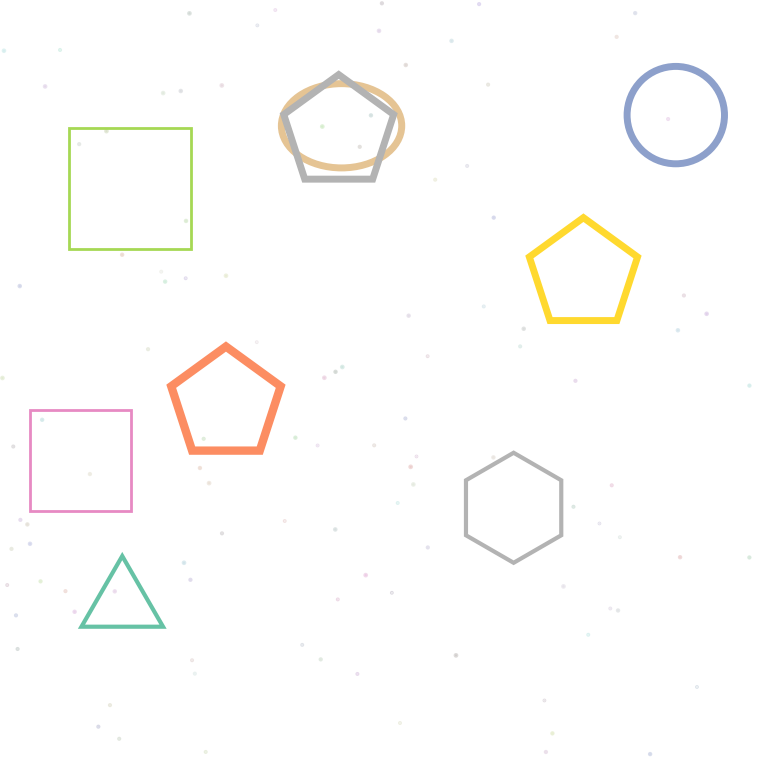[{"shape": "triangle", "thickness": 1.5, "radius": 0.31, "center": [0.159, 0.217]}, {"shape": "pentagon", "thickness": 3, "radius": 0.37, "center": [0.293, 0.475]}, {"shape": "circle", "thickness": 2.5, "radius": 0.32, "center": [0.878, 0.851]}, {"shape": "square", "thickness": 1, "radius": 0.33, "center": [0.105, 0.402]}, {"shape": "square", "thickness": 1, "radius": 0.39, "center": [0.169, 0.755]}, {"shape": "pentagon", "thickness": 2.5, "radius": 0.37, "center": [0.758, 0.643]}, {"shape": "oval", "thickness": 2.5, "radius": 0.39, "center": [0.444, 0.837]}, {"shape": "pentagon", "thickness": 2.5, "radius": 0.38, "center": [0.44, 0.828]}, {"shape": "hexagon", "thickness": 1.5, "radius": 0.36, "center": [0.667, 0.341]}]